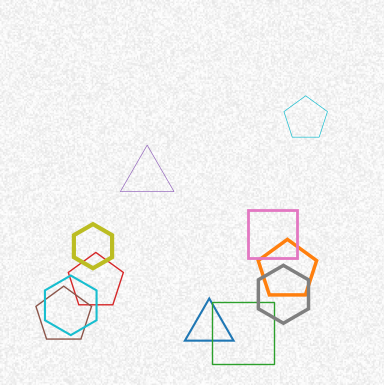[{"shape": "triangle", "thickness": 1.5, "radius": 0.36, "center": [0.543, 0.152]}, {"shape": "pentagon", "thickness": 2.5, "radius": 0.4, "center": [0.747, 0.299]}, {"shape": "square", "thickness": 1, "radius": 0.4, "center": [0.632, 0.135]}, {"shape": "pentagon", "thickness": 1, "radius": 0.38, "center": [0.249, 0.269]}, {"shape": "triangle", "thickness": 0.5, "radius": 0.4, "center": [0.382, 0.543]}, {"shape": "pentagon", "thickness": 1, "radius": 0.38, "center": [0.166, 0.181]}, {"shape": "square", "thickness": 2, "radius": 0.32, "center": [0.707, 0.392]}, {"shape": "hexagon", "thickness": 2.5, "radius": 0.38, "center": [0.736, 0.236]}, {"shape": "hexagon", "thickness": 3, "radius": 0.29, "center": [0.242, 0.361]}, {"shape": "hexagon", "thickness": 1.5, "radius": 0.39, "center": [0.184, 0.207]}, {"shape": "pentagon", "thickness": 0.5, "radius": 0.3, "center": [0.794, 0.692]}]